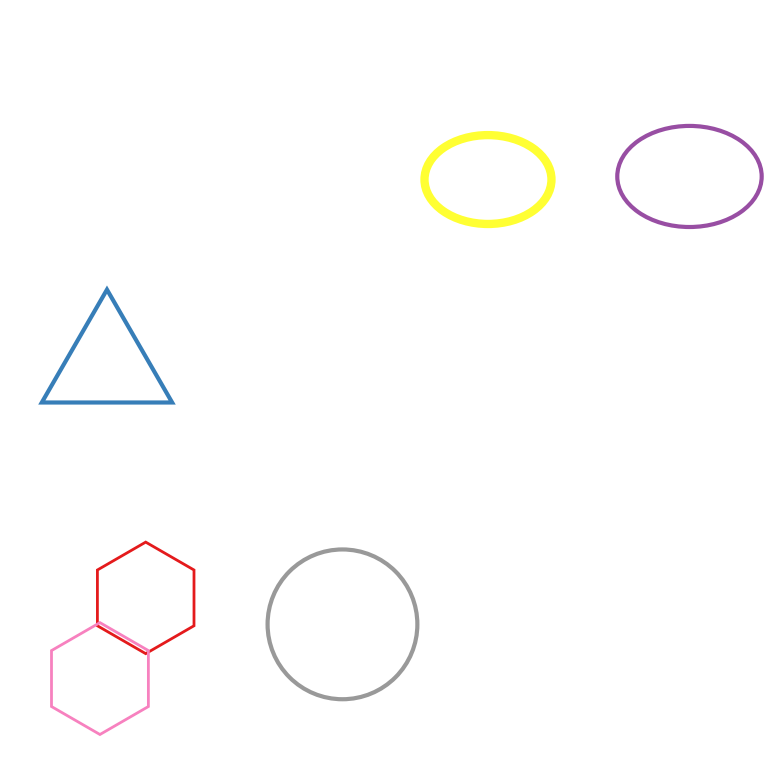[{"shape": "hexagon", "thickness": 1, "radius": 0.36, "center": [0.189, 0.224]}, {"shape": "triangle", "thickness": 1.5, "radius": 0.49, "center": [0.139, 0.526]}, {"shape": "oval", "thickness": 1.5, "radius": 0.47, "center": [0.895, 0.771]}, {"shape": "oval", "thickness": 3, "radius": 0.41, "center": [0.634, 0.767]}, {"shape": "hexagon", "thickness": 1, "radius": 0.36, "center": [0.13, 0.119]}, {"shape": "circle", "thickness": 1.5, "radius": 0.49, "center": [0.445, 0.189]}]